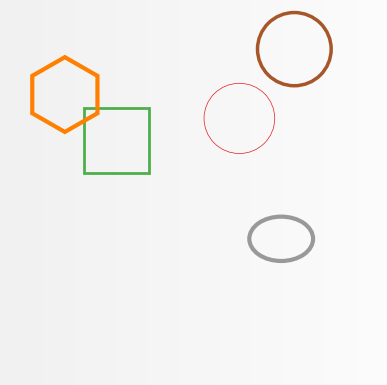[{"shape": "circle", "thickness": 0.5, "radius": 0.46, "center": [0.618, 0.692]}, {"shape": "square", "thickness": 2, "radius": 0.42, "center": [0.301, 0.636]}, {"shape": "hexagon", "thickness": 3, "radius": 0.49, "center": [0.167, 0.754]}, {"shape": "circle", "thickness": 2.5, "radius": 0.48, "center": [0.76, 0.872]}, {"shape": "oval", "thickness": 3, "radius": 0.41, "center": [0.726, 0.38]}]